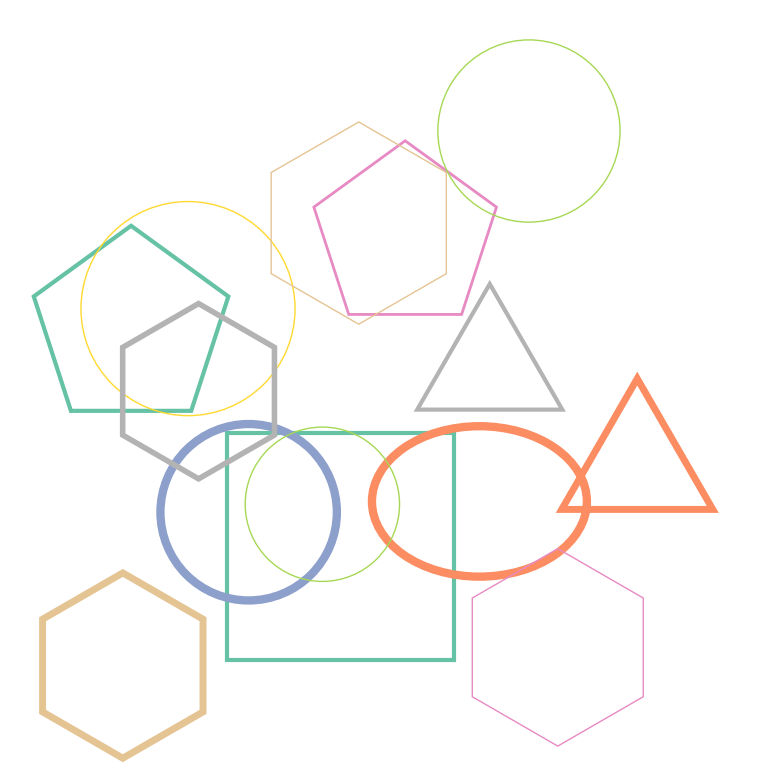[{"shape": "square", "thickness": 1.5, "radius": 0.74, "center": [0.442, 0.29]}, {"shape": "pentagon", "thickness": 1.5, "radius": 0.66, "center": [0.17, 0.574]}, {"shape": "oval", "thickness": 3, "radius": 0.7, "center": [0.623, 0.349]}, {"shape": "triangle", "thickness": 2.5, "radius": 0.57, "center": [0.828, 0.395]}, {"shape": "circle", "thickness": 3, "radius": 0.57, "center": [0.323, 0.335]}, {"shape": "hexagon", "thickness": 0.5, "radius": 0.64, "center": [0.724, 0.159]}, {"shape": "pentagon", "thickness": 1, "radius": 0.62, "center": [0.526, 0.693]}, {"shape": "circle", "thickness": 0.5, "radius": 0.5, "center": [0.419, 0.345]}, {"shape": "circle", "thickness": 0.5, "radius": 0.59, "center": [0.687, 0.83]}, {"shape": "circle", "thickness": 0.5, "radius": 0.7, "center": [0.244, 0.599]}, {"shape": "hexagon", "thickness": 2.5, "radius": 0.6, "center": [0.159, 0.136]}, {"shape": "hexagon", "thickness": 0.5, "radius": 0.66, "center": [0.466, 0.71]}, {"shape": "hexagon", "thickness": 2, "radius": 0.57, "center": [0.258, 0.492]}, {"shape": "triangle", "thickness": 1.5, "radius": 0.54, "center": [0.636, 0.522]}]